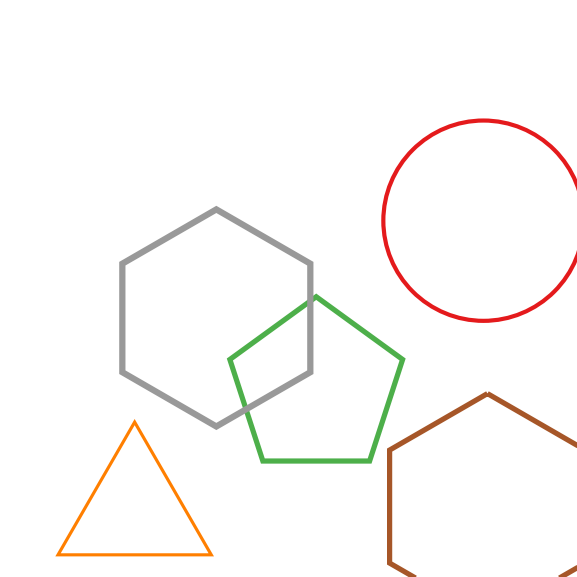[{"shape": "circle", "thickness": 2, "radius": 0.87, "center": [0.837, 0.617]}, {"shape": "pentagon", "thickness": 2.5, "radius": 0.79, "center": [0.548, 0.328]}, {"shape": "triangle", "thickness": 1.5, "radius": 0.77, "center": [0.233, 0.115]}, {"shape": "hexagon", "thickness": 2.5, "radius": 0.98, "center": [0.844, 0.122]}, {"shape": "hexagon", "thickness": 3, "radius": 0.94, "center": [0.375, 0.449]}]